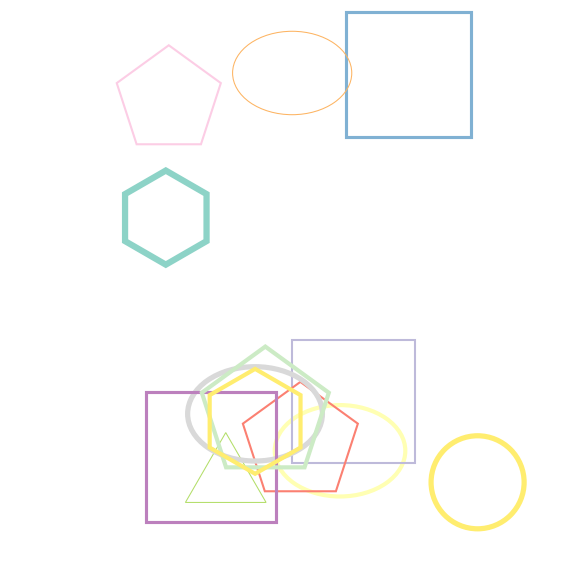[{"shape": "hexagon", "thickness": 3, "radius": 0.41, "center": [0.287, 0.622]}, {"shape": "oval", "thickness": 2, "radius": 0.57, "center": [0.589, 0.219]}, {"shape": "square", "thickness": 1, "radius": 0.53, "center": [0.611, 0.304]}, {"shape": "pentagon", "thickness": 1, "radius": 0.52, "center": [0.52, 0.233]}, {"shape": "square", "thickness": 1.5, "radius": 0.54, "center": [0.707, 0.87]}, {"shape": "oval", "thickness": 0.5, "radius": 0.52, "center": [0.506, 0.873]}, {"shape": "triangle", "thickness": 0.5, "radius": 0.4, "center": [0.391, 0.169]}, {"shape": "pentagon", "thickness": 1, "radius": 0.47, "center": [0.292, 0.826]}, {"shape": "oval", "thickness": 2.5, "radius": 0.58, "center": [0.442, 0.282]}, {"shape": "square", "thickness": 1.5, "radius": 0.56, "center": [0.366, 0.208]}, {"shape": "pentagon", "thickness": 2, "radius": 0.58, "center": [0.459, 0.283]}, {"shape": "circle", "thickness": 2.5, "radius": 0.4, "center": [0.827, 0.164]}, {"shape": "hexagon", "thickness": 2, "radius": 0.45, "center": [0.442, 0.27]}]